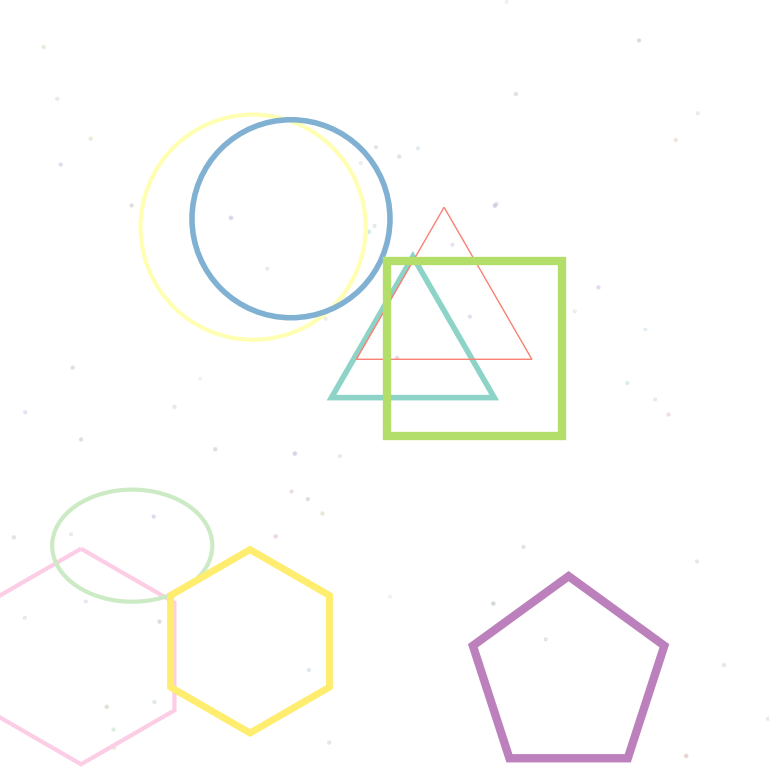[{"shape": "triangle", "thickness": 2, "radius": 0.61, "center": [0.536, 0.545]}, {"shape": "circle", "thickness": 1.5, "radius": 0.73, "center": [0.329, 0.705]}, {"shape": "triangle", "thickness": 0.5, "radius": 0.66, "center": [0.577, 0.599]}, {"shape": "circle", "thickness": 2, "radius": 0.64, "center": [0.378, 0.716]}, {"shape": "square", "thickness": 3, "radius": 0.57, "center": [0.616, 0.547]}, {"shape": "hexagon", "thickness": 1.5, "radius": 0.7, "center": [0.105, 0.147]}, {"shape": "pentagon", "thickness": 3, "radius": 0.65, "center": [0.738, 0.121]}, {"shape": "oval", "thickness": 1.5, "radius": 0.52, "center": [0.172, 0.291]}, {"shape": "hexagon", "thickness": 2.5, "radius": 0.6, "center": [0.325, 0.167]}]